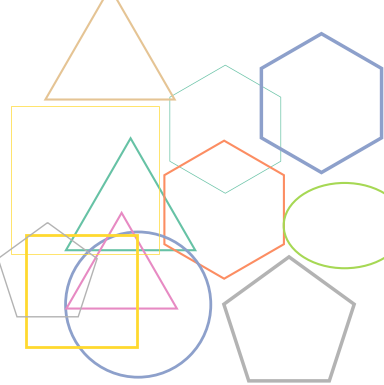[{"shape": "hexagon", "thickness": 0.5, "radius": 0.83, "center": [0.585, 0.664]}, {"shape": "triangle", "thickness": 1.5, "radius": 0.97, "center": [0.339, 0.447]}, {"shape": "hexagon", "thickness": 1.5, "radius": 0.9, "center": [0.582, 0.455]}, {"shape": "circle", "thickness": 2, "radius": 0.94, "center": [0.359, 0.209]}, {"shape": "hexagon", "thickness": 2.5, "radius": 0.9, "center": [0.835, 0.732]}, {"shape": "triangle", "thickness": 1.5, "radius": 0.83, "center": [0.316, 0.281]}, {"shape": "oval", "thickness": 1.5, "radius": 0.79, "center": [0.895, 0.414]}, {"shape": "square", "thickness": 2, "radius": 0.72, "center": [0.212, 0.244]}, {"shape": "square", "thickness": 0.5, "radius": 0.96, "center": [0.221, 0.533]}, {"shape": "triangle", "thickness": 1.5, "radius": 0.97, "center": [0.286, 0.838]}, {"shape": "pentagon", "thickness": 1, "radius": 0.68, "center": [0.124, 0.287]}, {"shape": "pentagon", "thickness": 2.5, "radius": 0.89, "center": [0.751, 0.155]}]